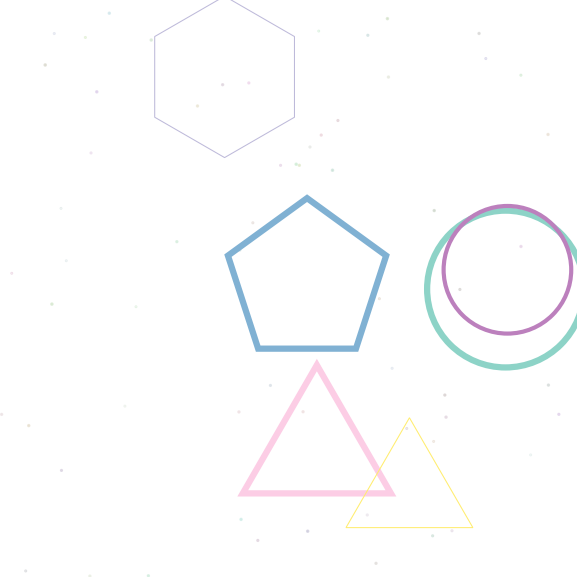[{"shape": "circle", "thickness": 3, "radius": 0.68, "center": [0.875, 0.499]}, {"shape": "hexagon", "thickness": 0.5, "radius": 0.7, "center": [0.389, 0.866]}, {"shape": "pentagon", "thickness": 3, "radius": 0.72, "center": [0.532, 0.512]}, {"shape": "triangle", "thickness": 3, "radius": 0.74, "center": [0.549, 0.219]}, {"shape": "circle", "thickness": 2, "radius": 0.55, "center": [0.879, 0.532]}, {"shape": "triangle", "thickness": 0.5, "radius": 0.63, "center": [0.709, 0.149]}]